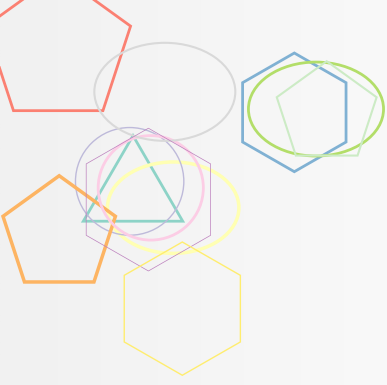[{"shape": "triangle", "thickness": 2, "radius": 0.74, "center": [0.343, 0.499]}, {"shape": "oval", "thickness": 2.5, "radius": 0.85, "center": [0.447, 0.461]}, {"shape": "circle", "thickness": 1, "radius": 0.7, "center": [0.335, 0.529]}, {"shape": "pentagon", "thickness": 2, "radius": 0.98, "center": [0.15, 0.871]}, {"shape": "hexagon", "thickness": 2, "radius": 0.77, "center": [0.76, 0.708]}, {"shape": "pentagon", "thickness": 2.5, "radius": 0.76, "center": [0.153, 0.391]}, {"shape": "oval", "thickness": 2, "radius": 0.87, "center": [0.815, 0.717]}, {"shape": "circle", "thickness": 2, "radius": 0.68, "center": [0.389, 0.512]}, {"shape": "oval", "thickness": 1.5, "radius": 0.91, "center": [0.425, 0.761]}, {"shape": "hexagon", "thickness": 0.5, "radius": 0.93, "center": [0.383, 0.482]}, {"shape": "pentagon", "thickness": 1.5, "radius": 0.68, "center": [0.843, 0.706]}, {"shape": "hexagon", "thickness": 1, "radius": 0.87, "center": [0.47, 0.198]}]